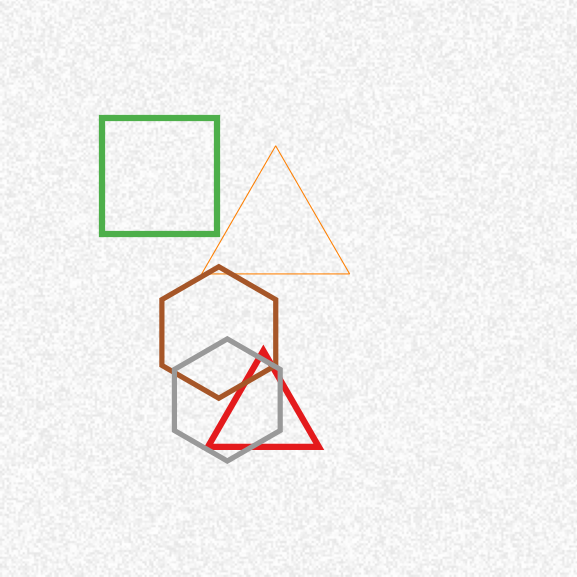[{"shape": "triangle", "thickness": 3, "radius": 0.55, "center": [0.456, 0.281]}, {"shape": "square", "thickness": 3, "radius": 0.5, "center": [0.276, 0.694]}, {"shape": "triangle", "thickness": 0.5, "radius": 0.74, "center": [0.477, 0.599]}, {"shape": "hexagon", "thickness": 2.5, "radius": 0.57, "center": [0.379, 0.423]}, {"shape": "hexagon", "thickness": 2.5, "radius": 0.53, "center": [0.394, 0.307]}]